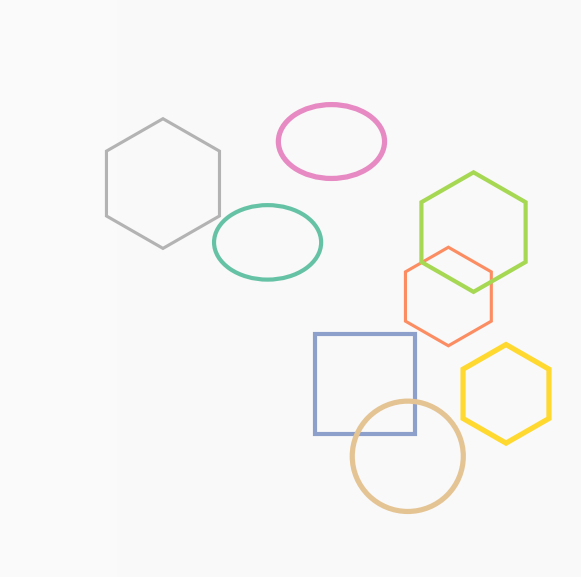[{"shape": "oval", "thickness": 2, "radius": 0.46, "center": [0.46, 0.579]}, {"shape": "hexagon", "thickness": 1.5, "radius": 0.43, "center": [0.771, 0.486]}, {"shape": "square", "thickness": 2, "radius": 0.43, "center": [0.628, 0.334]}, {"shape": "oval", "thickness": 2.5, "radius": 0.46, "center": [0.57, 0.754]}, {"shape": "hexagon", "thickness": 2, "radius": 0.52, "center": [0.815, 0.597]}, {"shape": "hexagon", "thickness": 2.5, "radius": 0.43, "center": [0.871, 0.317]}, {"shape": "circle", "thickness": 2.5, "radius": 0.48, "center": [0.702, 0.209]}, {"shape": "hexagon", "thickness": 1.5, "radius": 0.56, "center": [0.28, 0.681]}]